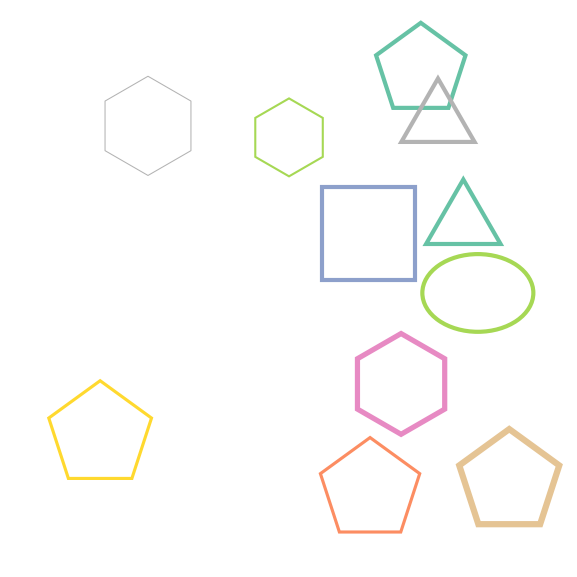[{"shape": "pentagon", "thickness": 2, "radius": 0.41, "center": [0.729, 0.878]}, {"shape": "triangle", "thickness": 2, "radius": 0.37, "center": [0.802, 0.614]}, {"shape": "pentagon", "thickness": 1.5, "radius": 0.45, "center": [0.641, 0.151]}, {"shape": "square", "thickness": 2, "radius": 0.4, "center": [0.638, 0.595]}, {"shape": "hexagon", "thickness": 2.5, "radius": 0.44, "center": [0.695, 0.334]}, {"shape": "oval", "thickness": 2, "radius": 0.48, "center": [0.827, 0.492]}, {"shape": "hexagon", "thickness": 1, "radius": 0.34, "center": [0.5, 0.761]}, {"shape": "pentagon", "thickness": 1.5, "radius": 0.47, "center": [0.173, 0.246]}, {"shape": "pentagon", "thickness": 3, "radius": 0.46, "center": [0.882, 0.165]}, {"shape": "hexagon", "thickness": 0.5, "radius": 0.43, "center": [0.256, 0.781]}, {"shape": "triangle", "thickness": 2, "radius": 0.37, "center": [0.758, 0.79]}]